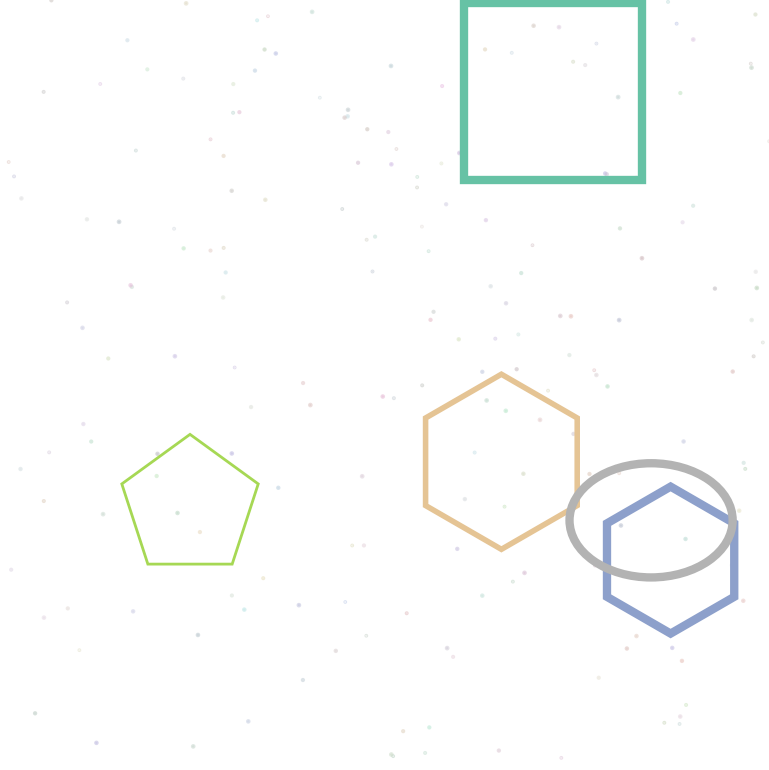[{"shape": "square", "thickness": 3, "radius": 0.57, "center": [0.718, 0.881]}, {"shape": "hexagon", "thickness": 3, "radius": 0.48, "center": [0.871, 0.273]}, {"shape": "pentagon", "thickness": 1, "radius": 0.47, "center": [0.247, 0.343]}, {"shape": "hexagon", "thickness": 2, "radius": 0.57, "center": [0.651, 0.4]}, {"shape": "oval", "thickness": 3, "radius": 0.53, "center": [0.846, 0.324]}]